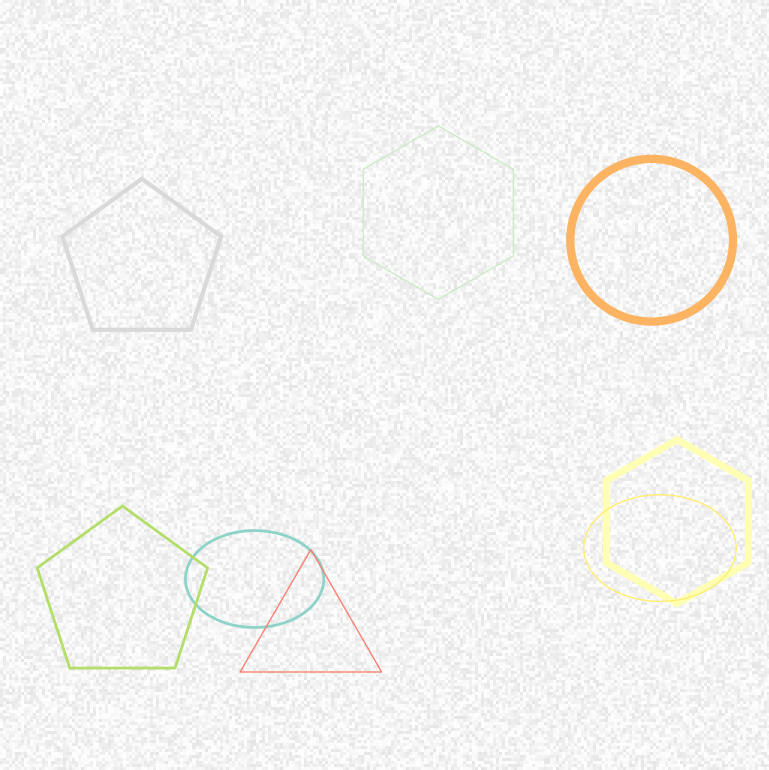[{"shape": "oval", "thickness": 1, "radius": 0.45, "center": [0.331, 0.248]}, {"shape": "hexagon", "thickness": 2.5, "radius": 0.53, "center": [0.88, 0.323]}, {"shape": "triangle", "thickness": 0.5, "radius": 0.53, "center": [0.404, 0.18]}, {"shape": "circle", "thickness": 3, "radius": 0.53, "center": [0.846, 0.688]}, {"shape": "pentagon", "thickness": 1, "radius": 0.58, "center": [0.159, 0.227]}, {"shape": "pentagon", "thickness": 1.5, "radius": 0.54, "center": [0.184, 0.659]}, {"shape": "hexagon", "thickness": 0.5, "radius": 0.56, "center": [0.569, 0.724]}, {"shape": "oval", "thickness": 0.5, "radius": 0.49, "center": [0.857, 0.288]}]